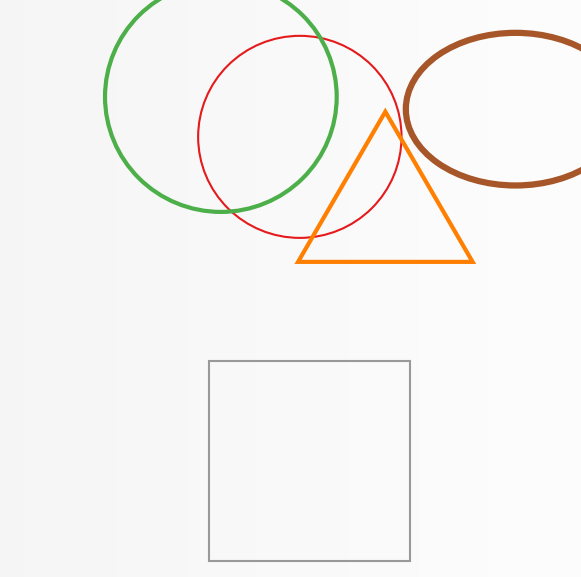[{"shape": "circle", "thickness": 1, "radius": 0.87, "center": [0.516, 0.762]}, {"shape": "circle", "thickness": 2, "radius": 1.0, "center": [0.38, 0.831]}, {"shape": "triangle", "thickness": 2, "radius": 0.87, "center": [0.663, 0.632]}, {"shape": "oval", "thickness": 3, "radius": 0.94, "center": [0.887, 0.81]}, {"shape": "square", "thickness": 1, "radius": 0.87, "center": [0.533, 0.2]}]